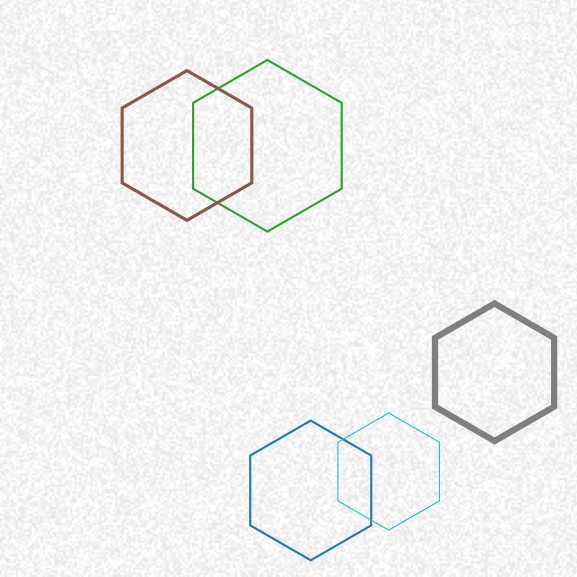[{"shape": "hexagon", "thickness": 1, "radius": 0.6, "center": [0.538, 0.15]}, {"shape": "hexagon", "thickness": 1, "radius": 0.74, "center": [0.463, 0.747]}, {"shape": "hexagon", "thickness": 1.5, "radius": 0.65, "center": [0.324, 0.747]}, {"shape": "hexagon", "thickness": 3, "radius": 0.6, "center": [0.856, 0.354]}, {"shape": "hexagon", "thickness": 0.5, "radius": 0.51, "center": [0.673, 0.183]}]